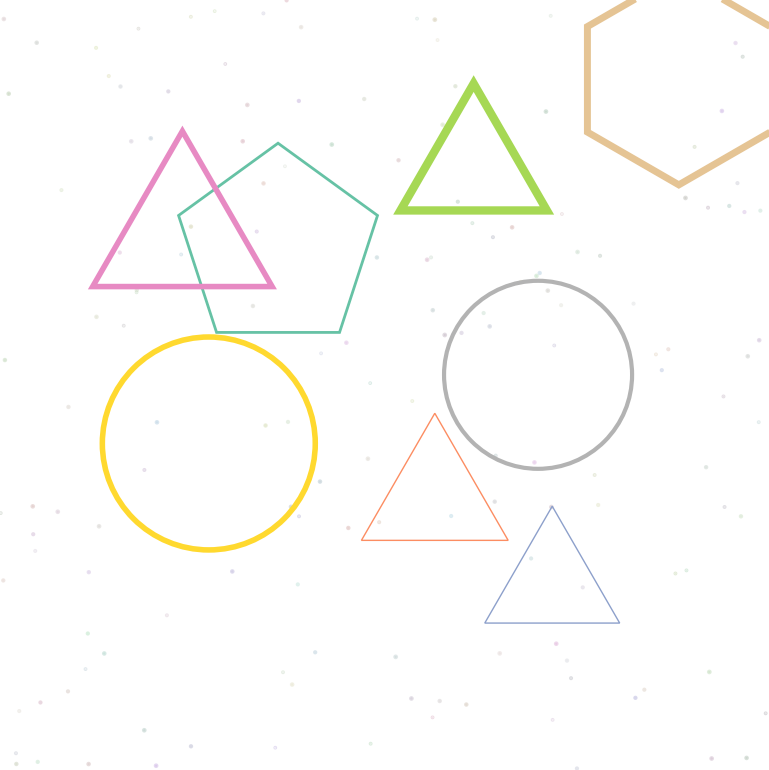[{"shape": "pentagon", "thickness": 1, "radius": 0.68, "center": [0.361, 0.678]}, {"shape": "triangle", "thickness": 0.5, "radius": 0.55, "center": [0.565, 0.353]}, {"shape": "triangle", "thickness": 0.5, "radius": 0.51, "center": [0.717, 0.241]}, {"shape": "triangle", "thickness": 2, "radius": 0.67, "center": [0.237, 0.695]}, {"shape": "triangle", "thickness": 3, "radius": 0.55, "center": [0.615, 0.782]}, {"shape": "circle", "thickness": 2, "radius": 0.69, "center": [0.271, 0.424]}, {"shape": "hexagon", "thickness": 2.5, "radius": 0.69, "center": [0.882, 0.897]}, {"shape": "circle", "thickness": 1.5, "radius": 0.61, "center": [0.699, 0.513]}]